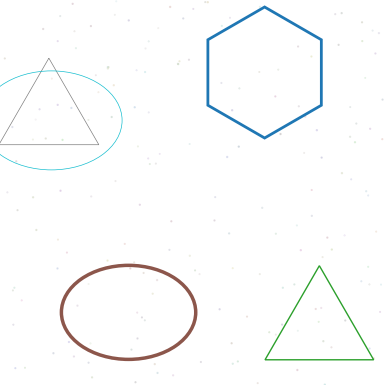[{"shape": "hexagon", "thickness": 2, "radius": 0.85, "center": [0.687, 0.812]}, {"shape": "triangle", "thickness": 1, "radius": 0.81, "center": [0.829, 0.147]}, {"shape": "oval", "thickness": 2.5, "radius": 0.87, "center": [0.334, 0.189]}, {"shape": "triangle", "thickness": 0.5, "radius": 0.75, "center": [0.127, 0.699]}, {"shape": "oval", "thickness": 0.5, "radius": 0.92, "center": [0.133, 0.687]}]